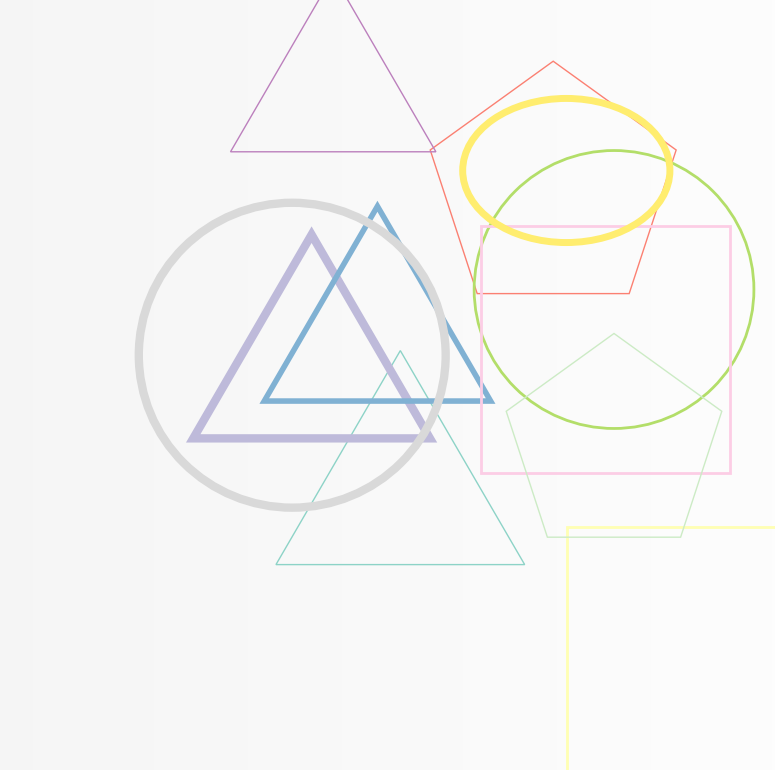[{"shape": "triangle", "thickness": 0.5, "radius": 0.93, "center": [0.517, 0.359]}, {"shape": "square", "thickness": 1, "radius": 0.82, "center": [0.896, 0.151]}, {"shape": "triangle", "thickness": 3, "radius": 0.88, "center": [0.402, 0.519]}, {"shape": "pentagon", "thickness": 0.5, "radius": 0.83, "center": [0.714, 0.754]}, {"shape": "triangle", "thickness": 2, "radius": 0.84, "center": [0.487, 0.563]}, {"shape": "circle", "thickness": 1, "radius": 0.9, "center": [0.792, 0.624]}, {"shape": "square", "thickness": 1, "radius": 0.8, "center": [0.781, 0.547]}, {"shape": "circle", "thickness": 3, "radius": 0.99, "center": [0.377, 0.539]}, {"shape": "triangle", "thickness": 0.5, "radius": 0.76, "center": [0.43, 0.879]}, {"shape": "pentagon", "thickness": 0.5, "radius": 0.73, "center": [0.792, 0.421]}, {"shape": "oval", "thickness": 2.5, "radius": 0.67, "center": [0.731, 0.779]}]